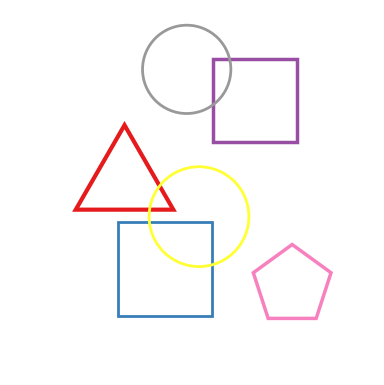[{"shape": "triangle", "thickness": 3, "radius": 0.73, "center": [0.323, 0.529]}, {"shape": "square", "thickness": 2, "radius": 0.61, "center": [0.429, 0.302]}, {"shape": "square", "thickness": 2.5, "radius": 0.54, "center": [0.663, 0.739]}, {"shape": "circle", "thickness": 2, "radius": 0.65, "center": [0.517, 0.437]}, {"shape": "pentagon", "thickness": 2.5, "radius": 0.53, "center": [0.759, 0.259]}, {"shape": "circle", "thickness": 2, "radius": 0.57, "center": [0.485, 0.82]}]